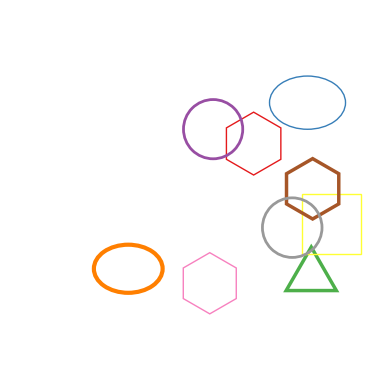[{"shape": "hexagon", "thickness": 1, "radius": 0.41, "center": [0.659, 0.627]}, {"shape": "oval", "thickness": 1, "radius": 0.49, "center": [0.799, 0.733]}, {"shape": "triangle", "thickness": 2.5, "radius": 0.38, "center": [0.808, 0.283]}, {"shape": "circle", "thickness": 2, "radius": 0.38, "center": [0.554, 0.664]}, {"shape": "oval", "thickness": 3, "radius": 0.45, "center": [0.333, 0.302]}, {"shape": "square", "thickness": 1, "radius": 0.39, "center": [0.862, 0.418]}, {"shape": "hexagon", "thickness": 2.5, "radius": 0.39, "center": [0.812, 0.51]}, {"shape": "hexagon", "thickness": 1, "radius": 0.4, "center": [0.545, 0.264]}, {"shape": "circle", "thickness": 2, "radius": 0.39, "center": [0.759, 0.409]}]